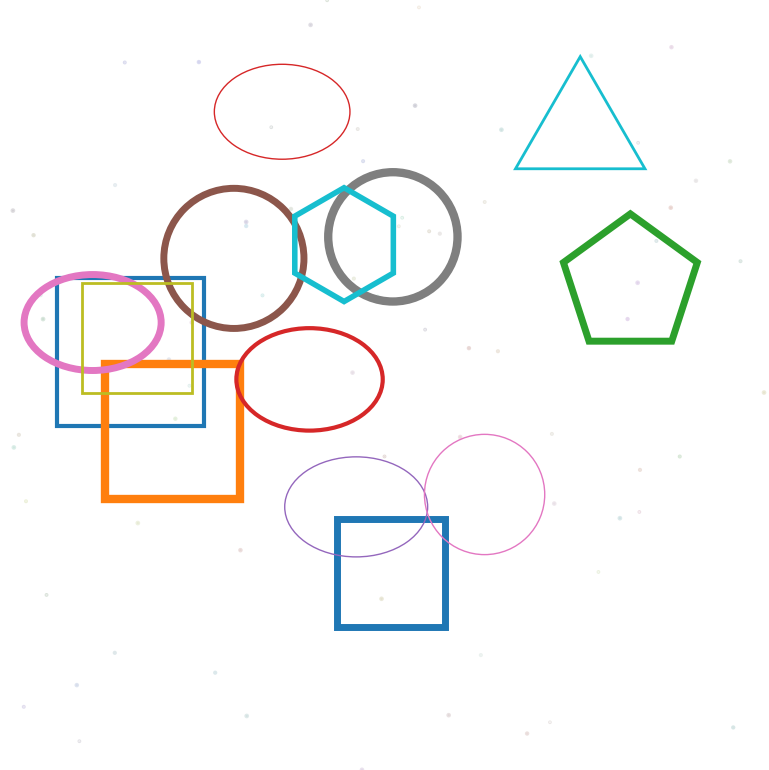[{"shape": "square", "thickness": 2.5, "radius": 0.35, "center": [0.508, 0.256]}, {"shape": "square", "thickness": 1.5, "radius": 0.48, "center": [0.169, 0.543]}, {"shape": "square", "thickness": 3, "radius": 0.44, "center": [0.224, 0.44]}, {"shape": "pentagon", "thickness": 2.5, "radius": 0.46, "center": [0.819, 0.631]}, {"shape": "oval", "thickness": 1.5, "radius": 0.48, "center": [0.402, 0.507]}, {"shape": "oval", "thickness": 0.5, "radius": 0.44, "center": [0.366, 0.855]}, {"shape": "oval", "thickness": 0.5, "radius": 0.46, "center": [0.463, 0.342]}, {"shape": "circle", "thickness": 2.5, "radius": 0.45, "center": [0.304, 0.664]}, {"shape": "oval", "thickness": 2.5, "radius": 0.45, "center": [0.12, 0.581]}, {"shape": "circle", "thickness": 0.5, "radius": 0.39, "center": [0.629, 0.358]}, {"shape": "circle", "thickness": 3, "radius": 0.42, "center": [0.51, 0.692]}, {"shape": "square", "thickness": 1, "radius": 0.36, "center": [0.177, 0.56]}, {"shape": "hexagon", "thickness": 2, "radius": 0.37, "center": [0.447, 0.682]}, {"shape": "triangle", "thickness": 1, "radius": 0.49, "center": [0.754, 0.829]}]